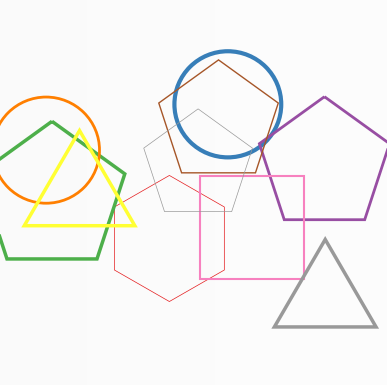[{"shape": "hexagon", "thickness": 0.5, "radius": 0.82, "center": [0.437, 0.381]}, {"shape": "circle", "thickness": 3, "radius": 0.69, "center": [0.588, 0.729]}, {"shape": "pentagon", "thickness": 2.5, "radius": 0.99, "center": [0.134, 0.487]}, {"shape": "pentagon", "thickness": 2, "radius": 0.88, "center": [0.837, 0.572]}, {"shape": "circle", "thickness": 2, "radius": 0.69, "center": [0.119, 0.61]}, {"shape": "triangle", "thickness": 2.5, "radius": 0.82, "center": [0.205, 0.496]}, {"shape": "pentagon", "thickness": 1, "radius": 0.81, "center": [0.564, 0.682]}, {"shape": "square", "thickness": 1.5, "radius": 0.67, "center": [0.65, 0.41]}, {"shape": "pentagon", "thickness": 0.5, "radius": 0.74, "center": [0.511, 0.57]}, {"shape": "triangle", "thickness": 2.5, "radius": 0.76, "center": [0.839, 0.227]}]